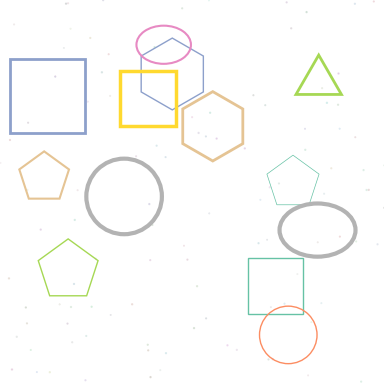[{"shape": "pentagon", "thickness": 0.5, "radius": 0.36, "center": [0.761, 0.526]}, {"shape": "square", "thickness": 1, "radius": 0.36, "center": [0.716, 0.256]}, {"shape": "circle", "thickness": 1, "radius": 0.37, "center": [0.749, 0.13]}, {"shape": "square", "thickness": 2, "radius": 0.48, "center": [0.124, 0.75]}, {"shape": "hexagon", "thickness": 1, "radius": 0.47, "center": [0.447, 0.808]}, {"shape": "oval", "thickness": 1.5, "radius": 0.35, "center": [0.425, 0.884]}, {"shape": "triangle", "thickness": 2, "radius": 0.34, "center": [0.828, 0.789]}, {"shape": "pentagon", "thickness": 1, "radius": 0.41, "center": [0.177, 0.298]}, {"shape": "square", "thickness": 2.5, "radius": 0.36, "center": [0.384, 0.744]}, {"shape": "pentagon", "thickness": 1.5, "radius": 0.34, "center": [0.115, 0.539]}, {"shape": "hexagon", "thickness": 2, "radius": 0.45, "center": [0.553, 0.672]}, {"shape": "circle", "thickness": 3, "radius": 0.49, "center": [0.322, 0.49]}, {"shape": "oval", "thickness": 3, "radius": 0.49, "center": [0.825, 0.402]}]